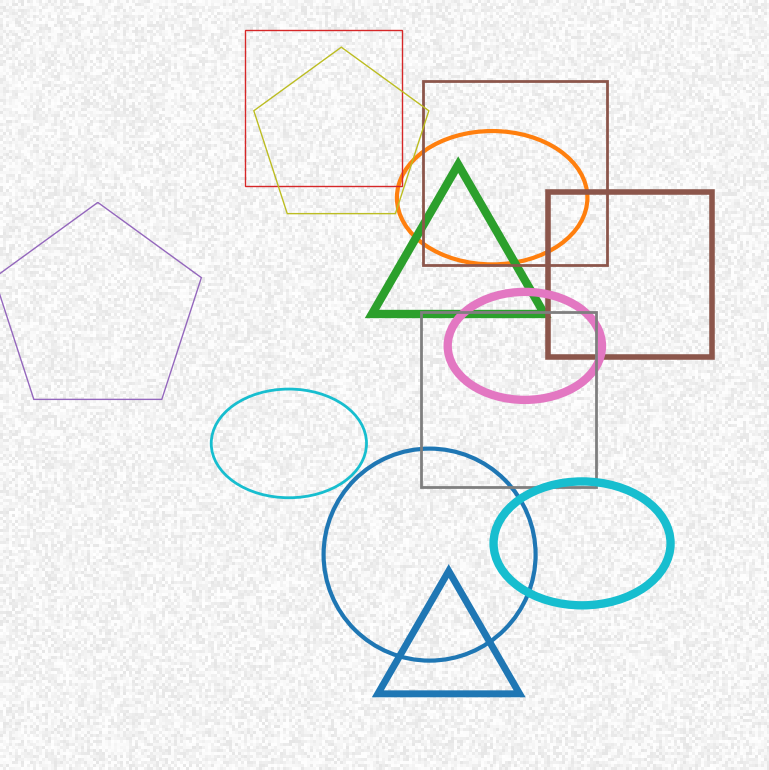[{"shape": "circle", "thickness": 1.5, "radius": 0.69, "center": [0.558, 0.28]}, {"shape": "triangle", "thickness": 2.5, "radius": 0.53, "center": [0.583, 0.152]}, {"shape": "oval", "thickness": 1.5, "radius": 0.62, "center": [0.639, 0.743]}, {"shape": "triangle", "thickness": 3, "radius": 0.65, "center": [0.595, 0.657]}, {"shape": "square", "thickness": 0.5, "radius": 0.51, "center": [0.42, 0.86]}, {"shape": "pentagon", "thickness": 0.5, "radius": 0.71, "center": [0.127, 0.596]}, {"shape": "square", "thickness": 2, "radius": 0.53, "center": [0.818, 0.643]}, {"shape": "square", "thickness": 1, "radius": 0.59, "center": [0.669, 0.775]}, {"shape": "oval", "thickness": 3, "radius": 0.5, "center": [0.682, 0.551]}, {"shape": "square", "thickness": 1, "radius": 0.57, "center": [0.66, 0.481]}, {"shape": "pentagon", "thickness": 0.5, "radius": 0.6, "center": [0.443, 0.819]}, {"shape": "oval", "thickness": 1, "radius": 0.5, "center": [0.375, 0.424]}, {"shape": "oval", "thickness": 3, "radius": 0.57, "center": [0.756, 0.294]}]